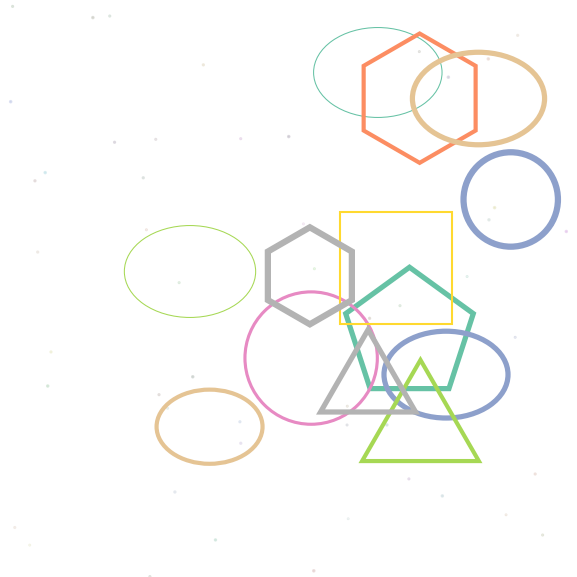[{"shape": "oval", "thickness": 0.5, "radius": 0.56, "center": [0.654, 0.874]}, {"shape": "pentagon", "thickness": 2.5, "radius": 0.58, "center": [0.709, 0.42]}, {"shape": "hexagon", "thickness": 2, "radius": 0.56, "center": [0.727, 0.829]}, {"shape": "circle", "thickness": 3, "radius": 0.41, "center": [0.884, 0.654]}, {"shape": "oval", "thickness": 2.5, "radius": 0.54, "center": [0.772, 0.35]}, {"shape": "circle", "thickness": 1.5, "radius": 0.57, "center": [0.539, 0.379]}, {"shape": "oval", "thickness": 0.5, "radius": 0.57, "center": [0.329, 0.529]}, {"shape": "triangle", "thickness": 2, "radius": 0.58, "center": [0.728, 0.259]}, {"shape": "square", "thickness": 1, "radius": 0.49, "center": [0.685, 0.535]}, {"shape": "oval", "thickness": 2.5, "radius": 0.57, "center": [0.829, 0.829]}, {"shape": "oval", "thickness": 2, "radius": 0.46, "center": [0.363, 0.26]}, {"shape": "hexagon", "thickness": 3, "radius": 0.42, "center": [0.537, 0.522]}, {"shape": "triangle", "thickness": 2.5, "radius": 0.48, "center": [0.637, 0.333]}]